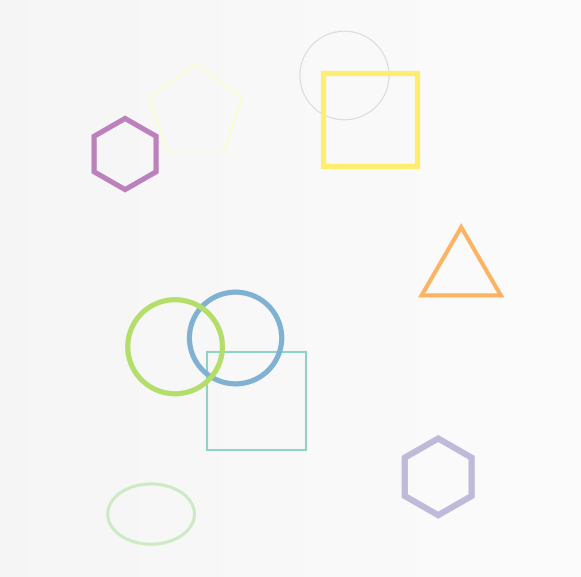[{"shape": "square", "thickness": 1, "radius": 0.42, "center": [0.441, 0.305]}, {"shape": "pentagon", "thickness": 0.5, "radius": 0.42, "center": [0.337, 0.804]}, {"shape": "hexagon", "thickness": 3, "radius": 0.33, "center": [0.754, 0.173]}, {"shape": "circle", "thickness": 2.5, "radius": 0.4, "center": [0.405, 0.414]}, {"shape": "triangle", "thickness": 2, "radius": 0.39, "center": [0.794, 0.527]}, {"shape": "circle", "thickness": 2.5, "radius": 0.41, "center": [0.301, 0.399]}, {"shape": "circle", "thickness": 0.5, "radius": 0.38, "center": [0.593, 0.868]}, {"shape": "hexagon", "thickness": 2.5, "radius": 0.31, "center": [0.215, 0.732]}, {"shape": "oval", "thickness": 1.5, "radius": 0.37, "center": [0.26, 0.109]}, {"shape": "square", "thickness": 2.5, "radius": 0.41, "center": [0.637, 0.792]}]